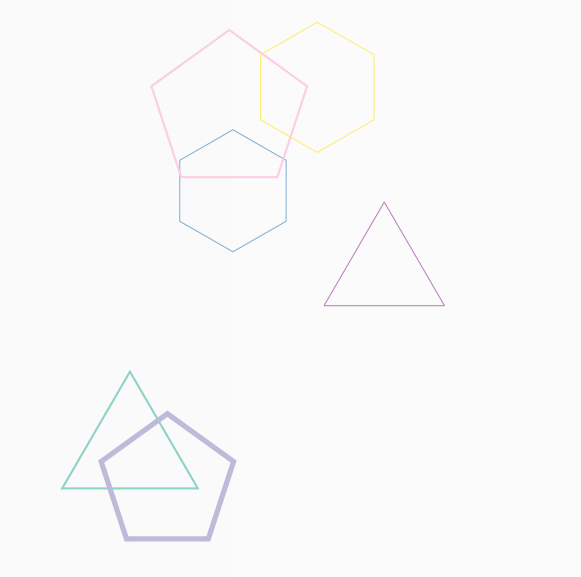[{"shape": "triangle", "thickness": 1, "radius": 0.67, "center": [0.224, 0.221]}, {"shape": "pentagon", "thickness": 2.5, "radius": 0.6, "center": [0.288, 0.163]}, {"shape": "hexagon", "thickness": 0.5, "radius": 0.53, "center": [0.401, 0.669]}, {"shape": "pentagon", "thickness": 1, "radius": 0.7, "center": [0.394, 0.806]}, {"shape": "triangle", "thickness": 0.5, "radius": 0.6, "center": [0.661, 0.53]}, {"shape": "hexagon", "thickness": 0.5, "radius": 0.56, "center": [0.546, 0.848]}]